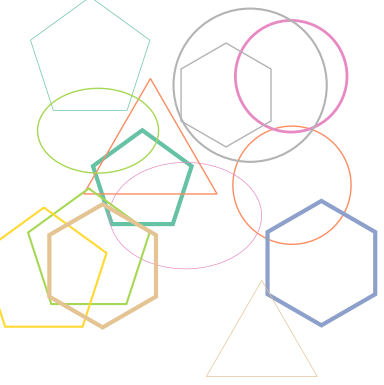[{"shape": "pentagon", "thickness": 3, "radius": 0.67, "center": [0.37, 0.527]}, {"shape": "pentagon", "thickness": 0.5, "radius": 0.82, "center": [0.234, 0.845]}, {"shape": "triangle", "thickness": 1, "radius": 1.0, "center": [0.391, 0.596]}, {"shape": "circle", "thickness": 1, "radius": 0.77, "center": [0.758, 0.519]}, {"shape": "hexagon", "thickness": 3, "radius": 0.81, "center": [0.835, 0.317]}, {"shape": "oval", "thickness": 0.5, "radius": 0.99, "center": [0.482, 0.44]}, {"shape": "circle", "thickness": 2, "radius": 0.72, "center": [0.756, 0.802]}, {"shape": "oval", "thickness": 1, "radius": 0.79, "center": [0.255, 0.661]}, {"shape": "pentagon", "thickness": 1.5, "radius": 0.83, "center": [0.231, 0.345]}, {"shape": "pentagon", "thickness": 1.5, "radius": 0.86, "center": [0.114, 0.29]}, {"shape": "hexagon", "thickness": 3, "radius": 0.8, "center": [0.267, 0.31]}, {"shape": "triangle", "thickness": 0.5, "radius": 0.83, "center": [0.68, 0.105]}, {"shape": "circle", "thickness": 1.5, "radius": 1.0, "center": [0.65, 0.779]}, {"shape": "hexagon", "thickness": 1, "radius": 0.67, "center": [0.587, 0.753]}]